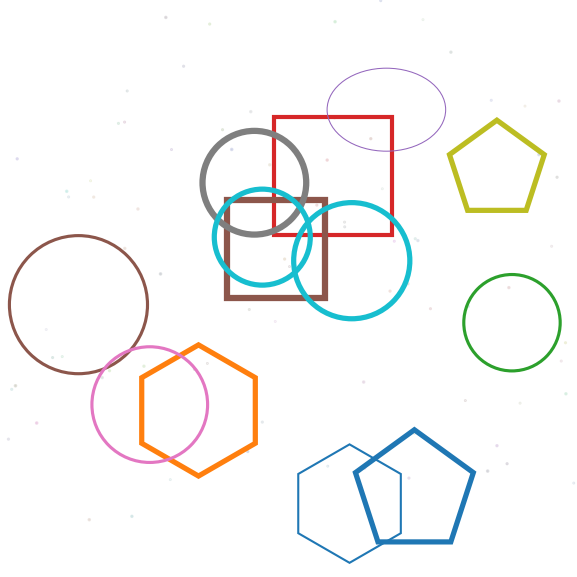[{"shape": "hexagon", "thickness": 1, "radius": 0.51, "center": [0.605, 0.127]}, {"shape": "pentagon", "thickness": 2.5, "radius": 0.54, "center": [0.718, 0.148]}, {"shape": "hexagon", "thickness": 2.5, "radius": 0.57, "center": [0.344, 0.288]}, {"shape": "circle", "thickness": 1.5, "radius": 0.42, "center": [0.887, 0.44]}, {"shape": "square", "thickness": 2, "radius": 0.51, "center": [0.577, 0.694]}, {"shape": "oval", "thickness": 0.5, "radius": 0.51, "center": [0.669, 0.809]}, {"shape": "square", "thickness": 3, "radius": 0.42, "center": [0.477, 0.568]}, {"shape": "circle", "thickness": 1.5, "radius": 0.6, "center": [0.136, 0.472]}, {"shape": "circle", "thickness": 1.5, "radius": 0.5, "center": [0.259, 0.299]}, {"shape": "circle", "thickness": 3, "radius": 0.45, "center": [0.44, 0.683]}, {"shape": "pentagon", "thickness": 2.5, "radius": 0.43, "center": [0.86, 0.705]}, {"shape": "circle", "thickness": 2.5, "radius": 0.5, "center": [0.609, 0.548]}, {"shape": "circle", "thickness": 2.5, "radius": 0.42, "center": [0.454, 0.589]}]